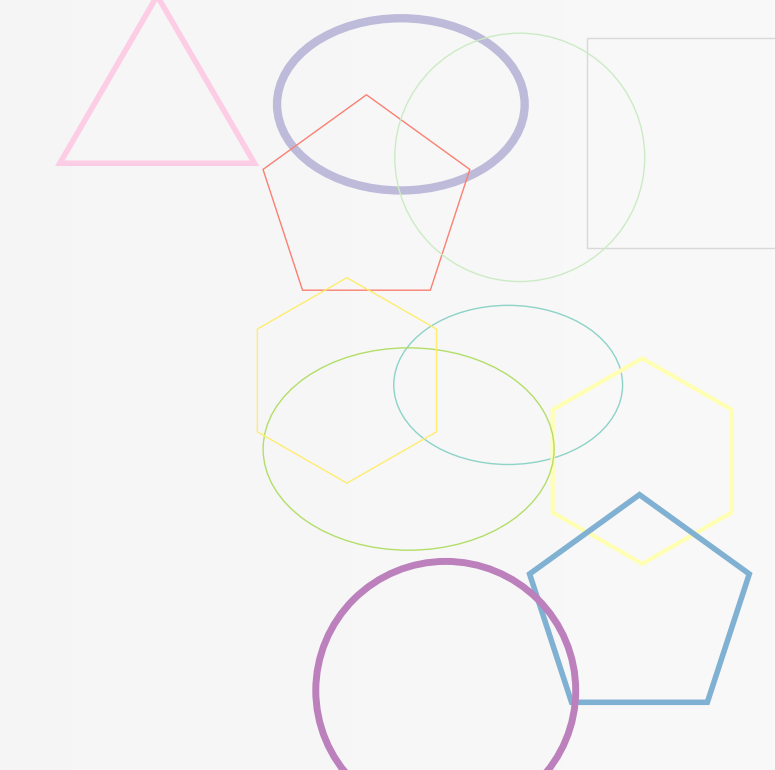[{"shape": "oval", "thickness": 0.5, "radius": 0.74, "center": [0.656, 0.5]}, {"shape": "hexagon", "thickness": 1.5, "radius": 0.67, "center": [0.829, 0.401]}, {"shape": "oval", "thickness": 3, "radius": 0.8, "center": [0.517, 0.864]}, {"shape": "pentagon", "thickness": 0.5, "radius": 0.7, "center": [0.473, 0.737]}, {"shape": "pentagon", "thickness": 2, "radius": 0.75, "center": [0.825, 0.209]}, {"shape": "oval", "thickness": 0.5, "radius": 0.94, "center": [0.527, 0.417]}, {"shape": "triangle", "thickness": 2, "radius": 0.73, "center": [0.203, 0.86]}, {"shape": "square", "thickness": 0.5, "radius": 0.68, "center": [0.893, 0.815]}, {"shape": "circle", "thickness": 2.5, "radius": 0.84, "center": [0.575, 0.103]}, {"shape": "circle", "thickness": 0.5, "radius": 0.81, "center": [0.671, 0.796]}, {"shape": "hexagon", "thickness": 0.5, "radius": 0.67, "center": [0.448, 0.506]}]